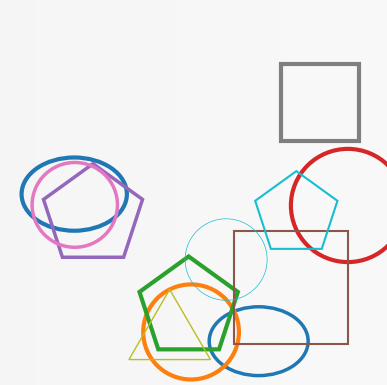[{"shape": "oval", "thickness": 2.5, "radius": 0.64, "center": [0.668, 0.114]}, {"shape": "oval", "thickness": 3, "radius": 0.68, "center": [0.192, 0.496]}, {"shape": "circle", "thickness": 3, "radius": 0.62, "center": [0.493, 0.138]}, {"shape": "pentagon", "thickness": 3, "radius": 0.67, "center": [0.487, 0.201]}, {"shape": "circle", "thickness": 3, "radius": 0.74, "center": [0.898, 0.466]}, {"shape": "pentagon", "thickness": 2.5, "radius": 0.67, "center": [0.24, 0.44]}, {"shape": "square", "thickness": 1.5, "radius": 0.74, "center": [0.751, 0.254]}, {"shape": "circle", "thickness": 2.5, "radius": 0.55, "center": [0.193, 0.468]}, {"shape": "square", "thickness": 3, "radius": 0.5, "center": [0.826, 0.733]}, {"shape": "triangle", "thickness": 1, "radius": 0.61, "center": [0.438, 0.127]}, {"shape": "pentagon", "thickness": 1.5, "radius": 0.56, "center": [0.765, 0.444]}, {"shape": "circle", "thickness": 0.5, "radius": 0.53, "center": [0.584, 0.326]}]